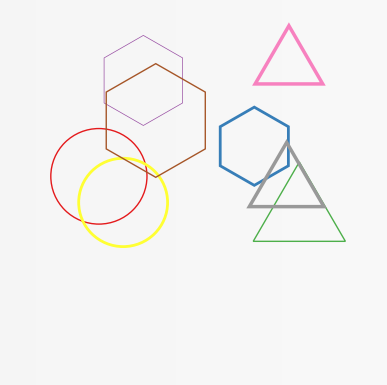[{"shape": "circle", "thickness": 1, "radius": 0.62, "center": [0.255, 0.542]}, {"shape": "hexagon", "thickness": 2, "radius": 0.51, "center": [0.656, 0.62]}, {"shape": "triangle", "thickness": 1, "radius": 0.69, "center": [0.772, 0.442]}, {"shape": "hexagon", "thickness": 0.5, "radius": 0.58, "center": [0.37, 0.791]}, {"shape": "circle", "thickness": 2, "radius": 0.57, "center": [0.318, 0.474]}, {"shape": "hexagon", "thickness": 1, "radius": 0.74, "center": [0.402, 0.687]}, {"shape": "triangle", "thickness": 2.5, "radius": 0.5, "center": [0.746, 0.832]}, {"shape": "triangle", "thickness": 2.5, "radius": 0.56, "center": [0.74, 0.519]}]